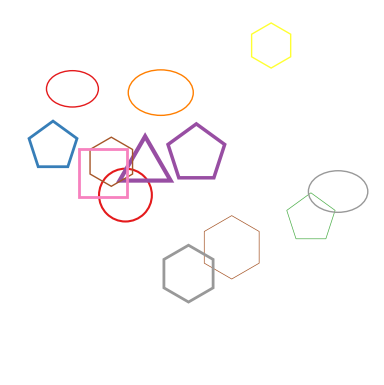[{"shape": "circle", "thickness": 1.5, "radius": 0.34, "center": [0.326, 0.493]}, {"shape": "oval", "thickness": 1, "radius": 0.34, "center": [0.188, 0.769]}, {"shape": "pentagon", "thickness": 2, "radius": 0.33, "center": [0.138, 0.62]}, {"shape": "pentagon", "thickness": 0.5, "radius": 0.33, "center": [0.808, 0.433]}, {"shape": "pentagon", "thickness": 2.5, "radius": 0.39, "center": [0.51, 0.601]}, {"shape": "triangle", "thickness": 3, "radius": 0.38, "center": [0.377, 0.569]}, {"shape": "oval", "thickness": 1, "radius": 0.42, "center": [0.418, 0.759]}, {"shape": "hexagon", "thickness": 1, "radius": 0.29, "center": [0.704, 0.882]}, {"shape": "hexagon", "thickness": 0.5, "radius": 0.41, "center": [0.602, 0.358]}, {"shape": "hexagon", "thickness": 1, "radius": 0.32, "center": [0.289, 0.58]}, {"shape": "square", "thickness": 2, "radius": 0.31, "center": [0.267, 0.552]}, {"shape": "oval", "thickness": 1, "radius": 0.39, "center": [0.878, 0.503]}, {"shape": "hexagon", "thickness": 2, "radius": 0.37, "center": [0.49, 0.289]}]